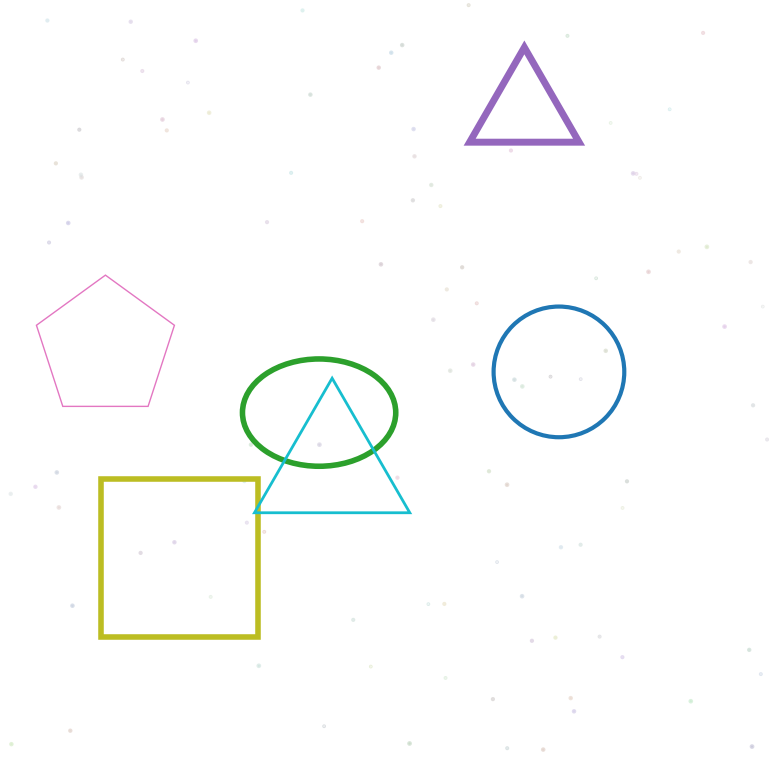[{"shape": "circle", "thickness": 1.5, "radius": 0.42, "center": [0.726, 0.517]}, {"shape": "oval", "thickness": 2, "radius": 0.5, "center": [0.414, 0.464]}, {"shape": "triangle", "thickness": 2.5, "radius": 0.41, "center": [0.681, 0.856]}, {"shape": "pentagon", "thickness": 0.5, "radius": 0.47, "center": [0.137, 0.548]}, {"shape": "square", "thickness": 2, "radius": 0.51, "center": [0.233, 0.275]}, {"shape": "triangle", "thickness": 1, "radius": 0.58, "center": [0.431, 0.392]}]